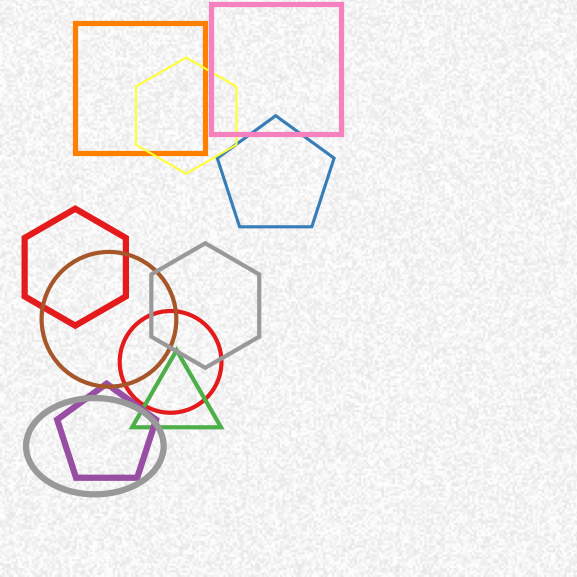[{"shape": "hexagon", "thickness": 3, "radius": 0.51, "center": [0.13, 0.536]}, {"shape": "circle", "thickness": 2, "radius": 0.44, "center": [0.295, 0.372]}, {"shape": "pentagon", "thickness": 1.5, "radius": 0.53, "center": [0.477, 0.692]}, {"shape": "triangle", "thickness": 2, "radius": 0.44, "center": [0.306, 0.304]}, {"shape": "pentagon", "thickness": 3, "radius": 0.45, "center": [0.185, 0.245]}, {"shape": "square", "thickness": 2.5, "radius": 0.57, "center": [0.243, 0.847]}, {"shape": "hexagon", "thickness": 1, "radius": 0.5, "center": [0.322, 0.799]}, {"shape": "circle", "thickness": 2, "radius": 0.58, "center": [0.189, 0.446]}, {"shape": "square", "thickness": 2.5, "radius": 0.56, "center": [0.478, 0.88]}, {"shape": "oval", "thickness": 3, "radius": 0.6, "center": [0.164, 0.226]}, {"shape": "hexagon", "thickness": 2, "radius": 0.54, "center": [0.355, 0.47]}]